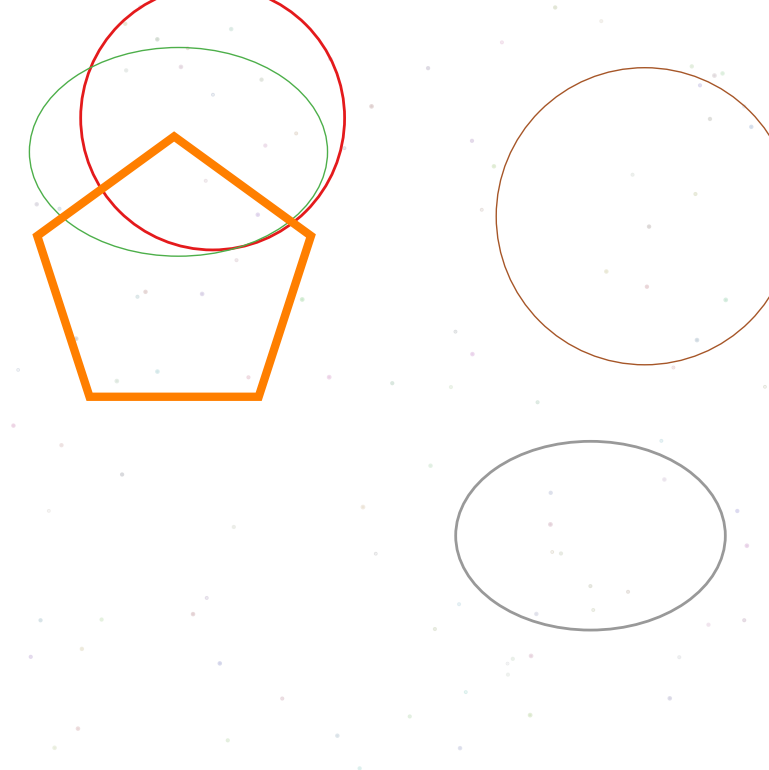[{"shape": "circle", "thickness": 1, "radius": 0.86, "center": [0.276, 0.847]}, {"shape": "oval", "thickness": 0.5, "radius": 0.97, "center": [0.232, 0.803]}, {"shape": "pentagon", "thickness": 3, "radius": 0.93, "center": [0.226, 0.636]}, {"shape": "circle", "thickness": 0.5, "radius": 0.96, "center": [0.837, 0.719]}, {"shape": "oval", "thickness": 1, "radius": 0.88, "center": [0.767, 0.304]}]